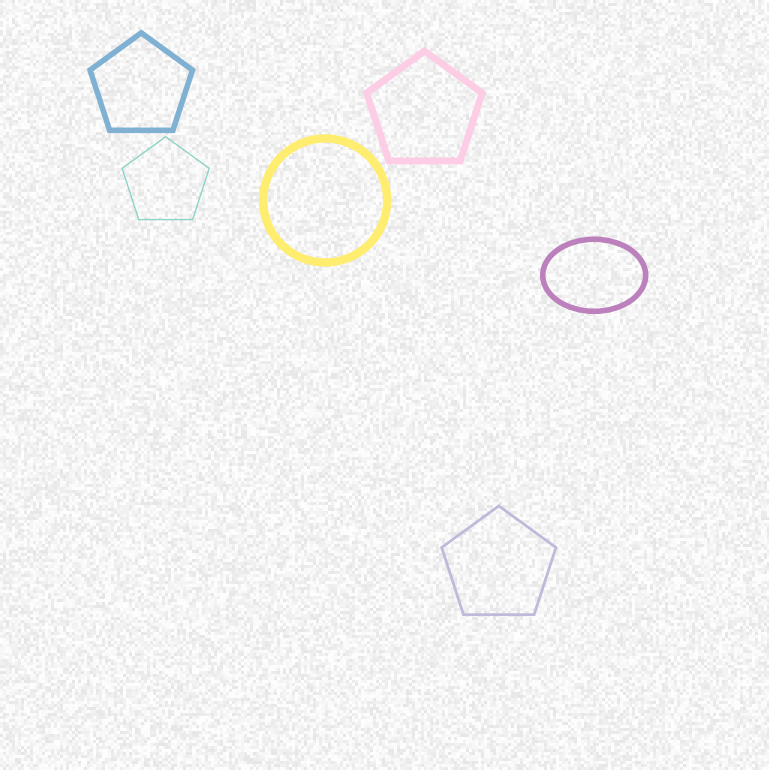[{"shape": "pentagon", "thickness": 0.5, "radius": 0.3, "center": [0.215, 0.763]}, {"shape": "pentagon", "thickness": 1, "radius": 0.39, "center": [0.648, 0.265]}, {"shape": "pentagon", "thickness": 2, "radius": 0.35, "center": [0.183, 0.887]}, {"shape": "pentagon", "thickness": 2.5, "radius": 0.39, "center": [0.551, 0.855]}, {"shape": "oval", "thickness": 2, "radius": 0.33, "center": [0.772, 0.643]}, {"shape": "circle", "thickness": 3, "radius": 0.4, "center": [0.422, 0.74]}]